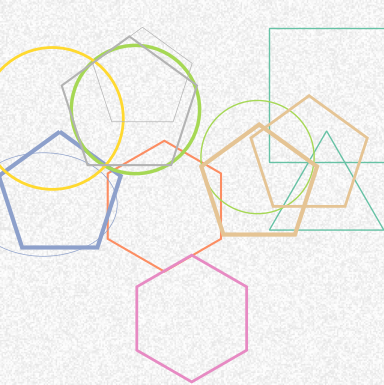[{"shape": "square", "thickness": 1, "radius": 0.87, "center": [0.871, 0.753]}, {"shape": "triangle", "thickness": 1, "radius": 0.86, "center": [0.848, 0.488]}, {"shape": "hexagon", "thickness": 1.5, "radius": 0.85, "center": [0.427, 0.465]}, {"shape": "pentagon", "thickness": 3, "radius": 0.83, "center": [0.155, 0.492]}, {"shape": "oval", "thickness": 0.5, "radius": 0.96, "center": [0.112, 0.469]}, {"shape": "hexagon", "thickness": 2, "radius": 0.82, "center": [0.498, 0.173]}, {"shape": "circle", "thickness": 1, "radius": 0.74, "center": [0.669, 0.592]}, {"shape": "circle", "thickness": 2.5, "radius": 0.83, "center": [0.352, 0.716]}, {"shape": "circle", "thickness": 2, "radius": 0.92, "center": [0.136, 0.692]}, {"shape": "pentagon", "thickness": 2, "radius": 0.79, "center": [0.803, 0.593]}, {"shape": "pentagon", "thickness": 3, "radius": 0.79, "center": [0.673, 0.519]}, {"shape": "pentagon", "thickness": 0.5, "radius": 0.68, "center": [0.37, 0.793]}, {"shape": "pentagon", "thickness": 1.5, "radius": 0.92, "center": [0.336, 0.721]}]